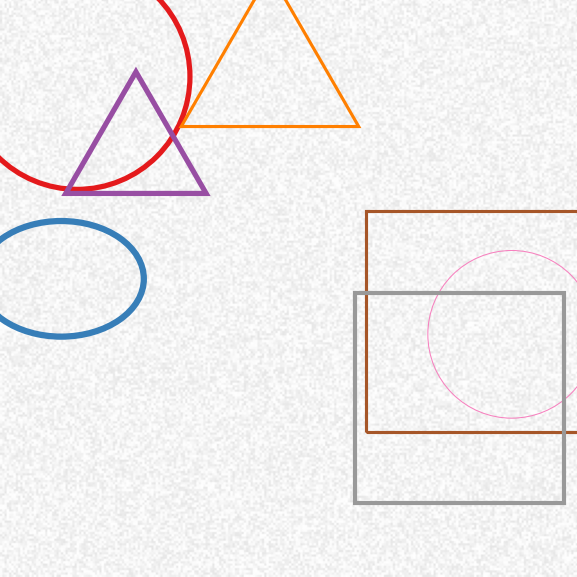[{"shape": "circle", "thickness": 2.5, "radius": 0.98, "center": [0.134, 0.866]}, {"shape": "oval", "thickness": 3, "radius": 0.72, "center": [0.106, 0.516]}, {"shape": "triangle", "thickness": 2.5, "radius": 0.7, "center": [0.235, 0.734]}, {"shape": "triangle", "thickness": 1.5, "radius": 0.89, "center": [0.467, 0.869]}, {"shape": "square", "thickness": 1.5, "radius": 0.95, "center": [0.824, 0.442]}, {"shape": "circle", "thickness": 0.5, "radius": 0.73, "center": [0.886, 0.42]}, {"shape": "square", "thickness": 2, "radius": 0.91, "center": [0.796, 0.31]}]